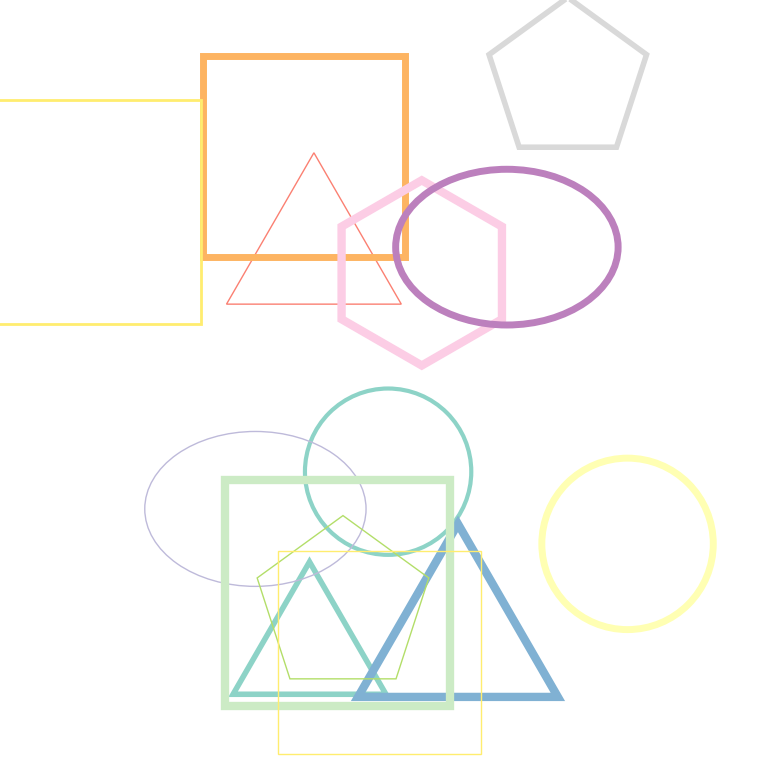[{"shape": "circle", "thickness": 1.5, "radius": 0.54, "center": [0.504, 0.387]}, {"shape": "triangle", "thickness": 2, "radius": 0.57, "center": [0.402, 0.156]}, {"shape": "circle", "thickness": 2.5, "radius": 0.56, "center": [0.815, 0.294]}, {"shape": "oval", "thickness": 0.5, "radius": 0.72, "center": [0.332, 0.339]}, {"shape": "triangle", "thickness": 0.5, "radius": 0.66, "center": [0.408, 0.671]}, {"shape": "triangle", "thickness": 3, "radius": 0.75, "center": [0.595, 0.17]}, {"shape": "square", "thickness": 2.5, "radius": 0.65, "center": [0.395, 0.797]}, {"shape": "pentagon", "thickness": 0.5, "radius": 0.59, "center": [0.445, 0.213]}, {"shape": "hexagon", "thickness": 3, "radius": 0.6, "center": [0.548, 0.646]}, {"shape": "pentagon", "thickness": 2, "radius": 0.54, "center": [0.737, 0.896]}, {"shape": "oval", "thickness": 2.5, "radius": 0.72, "center": [0.658, 0.679]}, {"shape": "square", "thickness": 3, "radius": 0.73, "center": [0.439, 0.23]}, {"shape": "square", "thickness": 0.5, "radius": 0.66, "center": [0.493, 0.153]}, {"shape": "square", "thickness": 1, "radius": 0.73, "center": [0.116, 0.725]}]